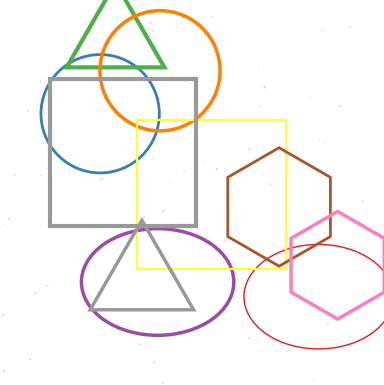[{"shape": "oval", "thickness": 1, "radius": 0.97, "center": [0.827, 0.229]}, {"shape": "circle", "thickness": 2, "radius": 0.77, "center": [0.26, 0.705]}, {"shape": "triangle", "thickness": 3, "radius": 0.73, "center": [0.3, 0.898]}, {"shape": "oval", "thickness": 2.5, "radius": 0.99, "center": [0.409, 0.268]}, {"shape": "circle", "thickness": 2.5, "radius": 0.78, "center": [0.416, 0.816]}, {"shape": "square", "thickness": 1.5, "radius": 0.96, "center": [0.549, 0.495]}, {"shape": "hexagon", "thickness": 2, "radius": 0.77, "center": [0.725, 0.462]}, {"shape": "hexagon", "thickness": 2.5, "radius": 0.7, "center": [0.877, 0.311]}, {"shape": "square", "thickness": 3, "radius": 0.95, "center": [0.32, 0.603]}, {"shape": "triangle", "thickness": 2.5, "radius": 0.77, "center": [0.369, 0.273]}]